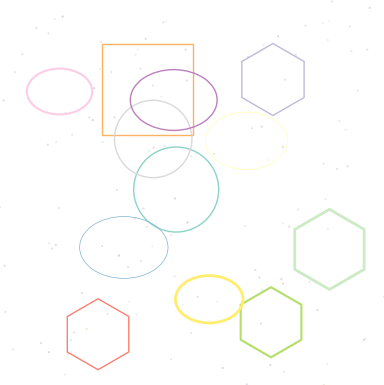[{"shape": "circle", "thickness": 1, "radius": 0.55, "center": [0.458, 0.508]}, {"shape": "oval", "thickness": 0.5, "radius": 0.53, "center": [0.64, 0.634]}, {"shape": "hexagon", "thickness": 1, "radius": 0.47, "center": [0.709, 0.794]}, {"shape": "hexagon", "thickness": 1, "radius": 0.46, "center": [0.255, 0.132]}, {"shape": "oval", "thickness": 0.5, "radius": 0.57, "center": [0.322, 0.357]}, {"shape": "square", "thickness": 1, "radius": 0.6, "center": [0.383, 0.767]}, {"shape": "hexagon", "thickness": 1.5, "radius": 0.46, "center": [0.704, 0.163]}, {"shape": "oval", "thickness": 1.5, "radius": 0.42, "center": [0.155, 0.762]}, {"shape": "circle", "thickness": 1, "radius": 0.5, "center": [0.398, 0.639]}, {"shape": "oval", "thickness": 1, "radius": 0.56, "center": [0.451, 0.74]}, {"shape": "hexagon", "thickness": 2, "radius": 0.52, "center": [0.856, 0.352]}, {"shape": "oval", "thickness": 2, "radius": 0.44, "center": [0.543, 0.223]}]